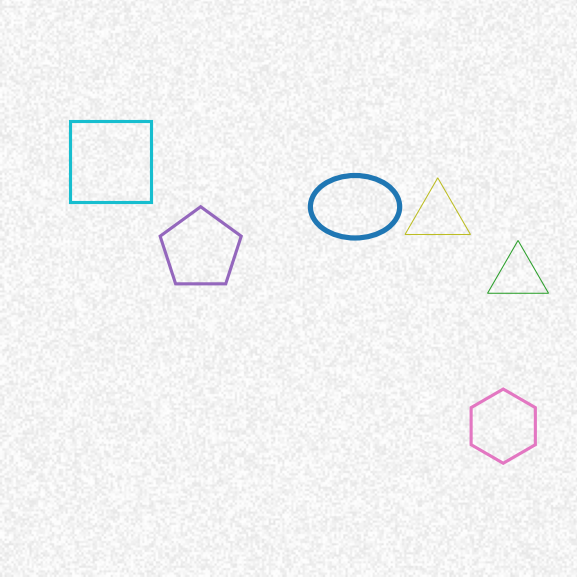[{"shape": "oval", "thickness": 2.5, "radius": 0.39, "center": [0.615, 0.641]}, {"shape": "triangle", "thickness": 0.5, "radius": 0.3, "center": [0.897, 0.522]}, {"shape": "pentagon", "thickness": 1.5, "radius": 0.37, "center": [0.347, 0.567]}, {"shape": "hexagon", "thickness": 1.5, "radius": 0.32, "center": [0.871, 0.261]}, {"shape": "triangle", "thickness": 0.5, "radius": 0.33, "center": [0.758, 0.626]}, {"shape": "square", "thickness": 1.5, "radius": 0.35, "center": [0.191, 0.72]}]